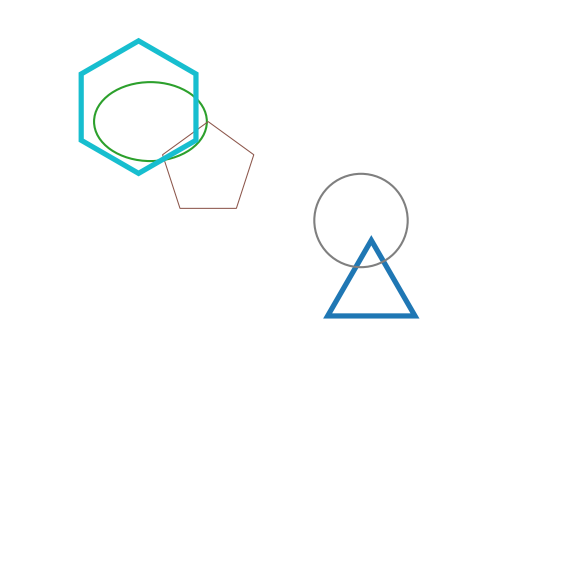[{"shape": "triangle", "thickness": 2.5, "radius": 0.44, "center": [0.643, 0.496]}, {"shape": "oval", "thickness": 1, "radius": 0.49, "center": [0.261, 0.789]}, {"shape": "pentagon", "thickness": 0.5, "radius": 0.42, "center": [0.36, 0.706]}, {"shape": "circle", "thickness": 1, "radius": 0.4, "center": [0.625, 0.617]}, {"shape": "hexagon", "thickness": 2.5, "radius": 0.57, "center": [0.24, 0.814]}]